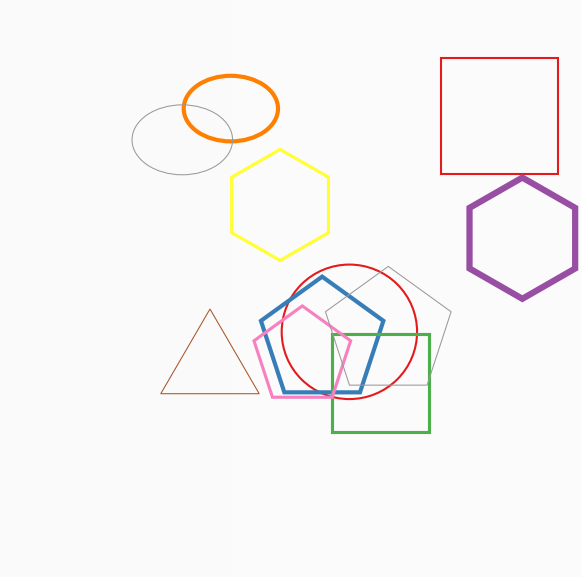[{"shape": "square", "thickness": 1, "radius": 0.5, "center": [0.859, 0.798]}, {"shape": "circle", "thickness": 1, "radius": 0.58, "center": [0.601, 0.425]}, {"shape": "pentagon", "thickness": 2, "radius": 0.55, "center": [0.554, 0.409]}, {"shape": "square", "thickness": 1.5, "radius": 0.42, "center": [0.655, 0.336]}, {"shape": "hexagon", "thickness": 3, "radius": 0.52, "center": [0.899, 0.587]}, {"shape": "oval", "thickness": 2, "radius": 0.41, "center": [0.397, 0.811]}, {"shape": "hexagon", "thickness": 1.5, "radius": 0.48, "center": [0.482, 0.644]}, {"shape": "triangle", "thickness": 0.5, "radius": 0.49, "center": [0.361, 0.366]}, {"shape": "pentagon", "thickness": 1.5, "radius": 0.44, "center": [0.52, 0.382]}, {"shape": "oval", "thickness": 0.5, "radius": 0.43, "center": [0.314, 0.757]}, {"shape": "pentagon", "thickness": 0.5, "radius": 0.57, "center": [0.668, 0.424]}]